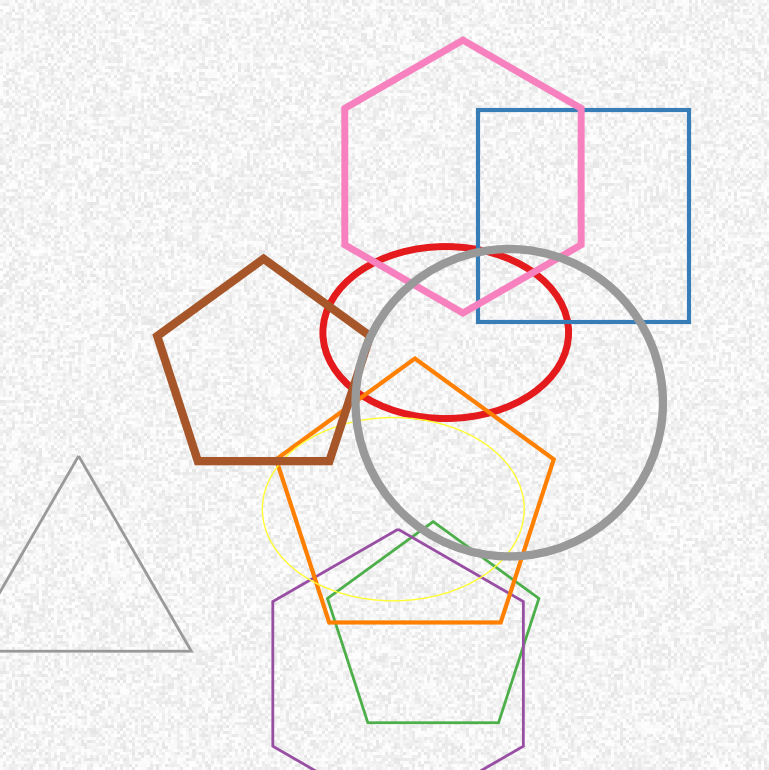[{"shape": "oval", "thickness": 2.5, "radius": 0.8, "center": [0.579, 0.568]}, {"shape": "square", "thickness": 1.5, "radius": 0.69, "center": [0.758, 0.72]}, {"shape": "pentagon", "thickness": 1, "radius": 0.72, "center": [0.563, 0.178]}, {"shape": "hexagon", "thickness": 1, "radius": 0.94, "center": [0.517, 0.125]}, {"shape": "pentagon", "thickness": 1.5, "radius": 0.95, "center": [0.539, 0.345]}, {"shape": "oval", "thickness": 0.5, "radius": 0.85, "center": [0.511, 0.339]}, {"shape": "pentagon", "thickness": 3, "radius": 0.73, "center": [0.342, 0.519]}, {"shape": "hexagon", "thickness": 2.5, "radius": 0.89, "center": [0.601, 0.771]}, {"shape": "triangle", "thickness": 1, "radius": 0.85, "center": [0.102, 0.239]}, {"shape": "circle", "thickness": 3, "radius": 1.0, "center": [0.661, 0.477]}]